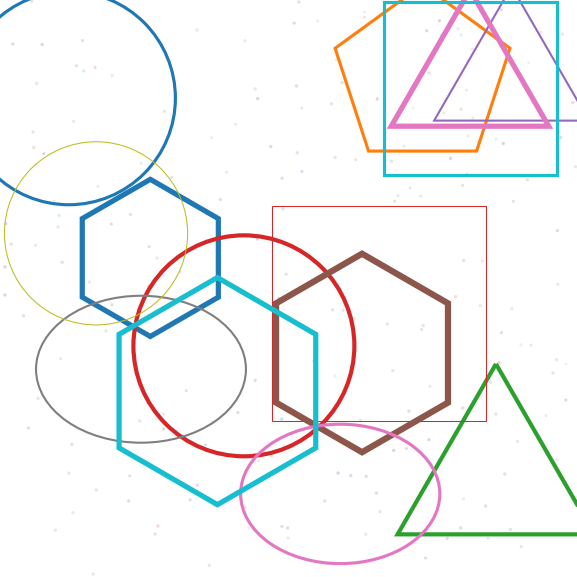[{"shape": "hexagon", "thickness": 2.5, "radius": 0.68, "center": [0.26, 0.553]}, {"shape": "circle", "thickness": 1.5, "radius": 0.92, "center": [0.119, 0.829]}, {"shape": "pentagon", "thickness": 1.5, "radius": 0.8, "center": [0.732, 0.866]}, {"shape": "triangle", "thickness": 2, "radius": 0.98, "center": [0.859, 0.172]}, {"shape": "circle", "thickness": 2, "radius": 0.96, "center": [0.422, 0.4]}, {"shape": "square", "thickness": 0.5, "radius": 0.93, "center": [0.656, 0.456]}, {"shape": "triangle", "thickness": 1, "radius": 0.77, "center": [0.886, 0.868]}, {"shape": "hexagon", "thickness": 3, "radius": 0.86, "center": [0.627, 0.388]}, {"shape": "oval", "thickness": 1.5, "radius": 0.86, "center": [0.589, 0.144]}, {"shape": "triangle", "thickness": 2.5, "radius": 0.79, "center": [0.814, 0.859]}, {"shape": "oval", "thickness": 1, "radius": 0.91, "center": [0.244, 0.36]}, {"shape": "circle", "thickness": 0.5, "radius": 0.79, "center": [0.166, 0.595]}, {"shape": "square", "thickness": 1.5, "radius": 0.75, "center": [0.815, 0.846]}, {"shape": "hexagon", "thickness": 2.5, "radius": 0.98, "center": [0.376, 0.322]}]